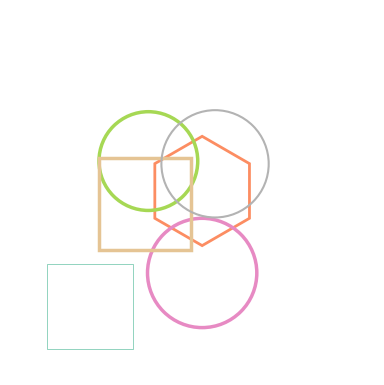[{"shape": "square", "thickness": 0.5, "radius": 0.55, "center": [0.233, 0.204]}, {"shape": "hexagon", "thickness": 2, "radius": 0.71, "center": [0.525, 0.504]}, {"shape": "circle", "thickness": 2.5, "radius": 0.71, "center": [0.525, 0.291]}, {"shape": "circle", "thickness": 2.5, "radius": 0.64, "center": [0.385, 0.582]}, {"shape": "square", "thickness": 2.5, "radius": 0.6, "center": [0.376, 0.47]}, {"shape": "circle", "thickness": 1.5, "radius": 0.7, "center": [0.559, 0.575]}]